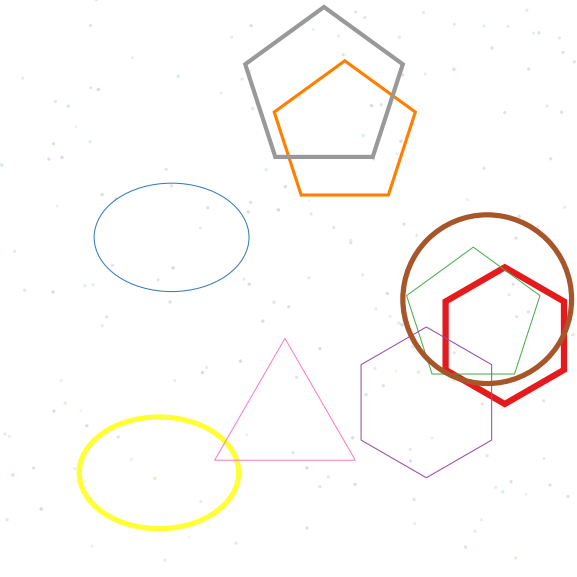[{"shape": "hexagon", "thickness": 3, "radius": 0.59, "center": [0.874, 0.418]}, {"shape": "oval", "thickness": 0.5, "radius": 0.67, "center": [0.297, 0.588]}, {"shape": "pentagon", "thickness": 0.5, "radius": 0.61, "center": [0.82, 0.45]}, {"shape": "hexagon", "thickness": 0.5, "radius": 0.65, "center": [0.738, 0.302]}, {"shape": "pentagon", "thickness": 1.5, "radius": 0.64, "center": [0.597, 0.765]}, {"shape": "oval", "thickness": 2.5, "radius": 0.69, "center": [0.275, 0.18]}, {"shape": "circle", "thickness": 2.5, "radius": 0.73, "center": [0.844, 0.481]}, {"shape": "triangle", "thickness": 0.5, "radius": 0.7, "center": [0.493, 0.273]}, {"shape": "pentagon", "thickness": 2, "radius": 0.72, "center": [0.561, 0.844]}]